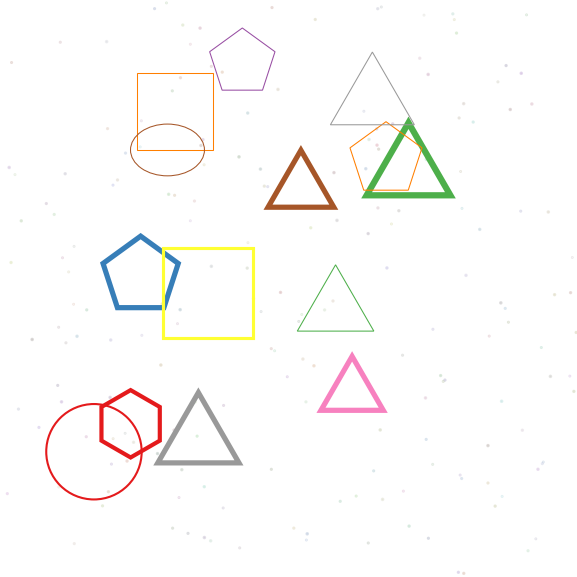[{"shape": "hexagon", "thickness": 2, "radius": 0.29, "center": [0.226, 0.265]}, {"shape": "circle", "thickness": 1, "radius": 0.41, "center": [0.163, 0.217]}, {"shape": "pentagon", "thickness": 2.5, "radius": 0.34, "center": [0.244, 0.522]}, {"shape": "triangle", "thickness": 0.5, "radius": 0.38, "center": [0.581, 0.464]}, {"shape": "triangle", "thickness": 3, "radius": 0.42, "center": [0.707, 0.703]}, {"shape": "pentagon", "thickness": 0.5, "radius": 0.3, "center": [0.42, 0.891]}, {"shape": "square", "thickness": 0.5, "radius": 0.33, "center": [0.303, 0.806]}, {"shape": "pentagon", "thickness": 0.5, "radius": 0.33, "center": [0.668, 0.723]}, {"shape": "square", "thickness": 1.5, "radius": 0.39, "center": [0.36, 0.492]}, {"shape": "oval", "thickness": 0.5, "radius": 0.32, "center": [0.29, 0.739]}, {"shape": "triangle", "thickness": 2.5, "radius": 0.33, "center": [0.521, 0.673]}, {"shape": "triangle", "thickness": 2.5, "radius": 0.31, "center": [0.61, 0.32]}, {"shape": "triangle", "thickness": 2.5, "radius": 0.41, "center": [0.344, 0.238]}, {"shape": "triangle", "thickness": 0.5, "radius": 0.42, "center": [0.645, 0.825]}]